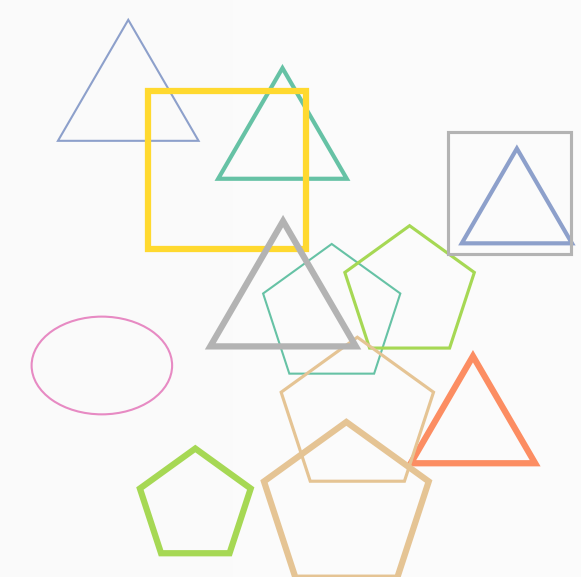[{"shape": "triangle", "thickness": 2, "radius": 0.64, "center": [0.486, 0.753]}, {"shape": "pentagon", "thickness": 1, "radius": 0.62, "center": [0.571, 0.453]}, {"shape": "triangle", "thickness": 3, "radius": 0.62, "center": [0.814, 0.259]}, {"shape": "triangle", "thickness": 1, "radius": 0.7, "center": [0.221, 0.825]}, {"shape": "triangle", "thickness": 2, "radius": 0.55, "center": [0.889, 0.633]}, {"shape": "oval", "thickness": 1, "radius": 0.6, "center": [0.175, 0.366]}, {"shape": "pentagon", "thickness": 3, "radius": 0.5, "center": [0.336, 0.122]}, {"shape": "pentagon", "thickness": 1.5, "radius": 0.59, "center": [0.705, 0.491]}, {"shape": "square", "thickness": 3, "radius": 0.68, "center": [0.391, 0.705]}, {"shape": "pentagon", "thickness": 3, "radius": 0.75, "center": [0.596, 0.119]}, {"shape": "pentagon", "thickness": 1.5, "radius": 0.69, "center": [0.615, 0.277]}, {"shape": "triangle", "thickness": 3, "radius": 0.72, "center": [0.487, 0.472]}, {"shape": "square", "thickness": 1.5, "radius": 0.53, "center": [0.876, 0.665]}]